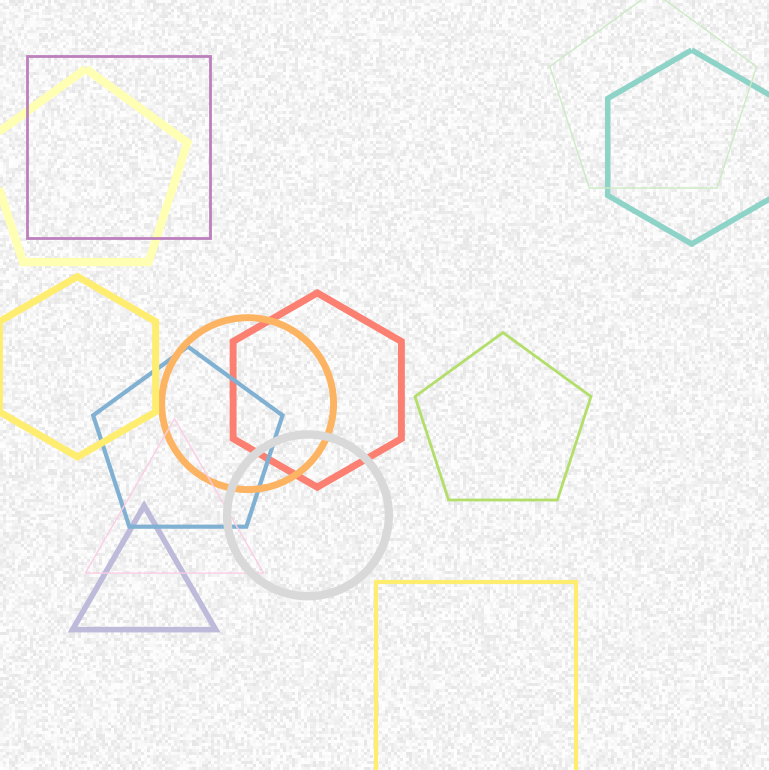[{"shape": "hexagon", "thickness": 2, "radius": 0.63, "center": [0.898, 0.809]}, {"shape": "pentagon", "thickness": 3, "radius": 0.69, "center": [0.111, 0.772]}, {"shape": "triangle", "thickness": 2, "radius": 0.54, "center": [0.187, 0.236]}, {"shape": "hexagon", "thickness": 2.5, "radius": 0.63, "center": [0.412, 0.493]}, {"shape": "pentagon", "thickness": 1.5, "radius": 0.65, "center": [0.244, 0.421]}, {"shape": "circle", "thickness": 2.5, "radius": 0.56, "center": [0.322, 0.476]}, {"shape": "pentagon", "thickness": 1, "radius": 0.6, "center": [0.653, 0.448]}, {"shape": "triangle", "thickness": 0.5, "radius": 0.67, "center": [0.227, 0.323]}, {"shape": "circle", "thickness": 3, "radius": 0.53, "center": [0.4, 0.331]}, {"shape": "square", "thickness": 1, "radius": 0.59, "center": [0.154, 0.809]}, {"shape": "pentagon", "thickness": 0.5, "radius": 0.71, "center": [0.848, 0.87]}, {"shape": "square", "thickness": 1.5, "radius": 0.65, "center": [0.618, 0.114]}, {"shape": "hexagon", "thickness": 2.5, "radius": 0.59, "center": [0.101, 0.524]}]